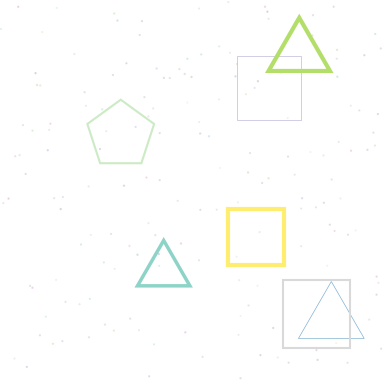[{"shape": "triangle", "thickness": 2.5, "radius": 0.39, "center": [0.425, 0.297]}, {"shape": "square", "thickness": 0.5, "radius": 0.41, "center": [0.699, 0.771]}, {"shape": "triangle", "thickness": 0.5, "radius": 0.49, "center": [0.861, 0.17]}, {"shape": "triangle", "thickness": 3, "radius": 0.46, "center": [0.777, 0.862]}, {"shape": "square", "thickness": 1.5, "radius": 0.44, "center": [0.822, 0.184]}, {"shape": "pentagon", "thickness": 1.5, "radius": 0.46, "center": [0.314, 0.65]}, {"shape": "square", "thickness": 3, "radius": 0.36, "center": [0.664, 0.384]}]